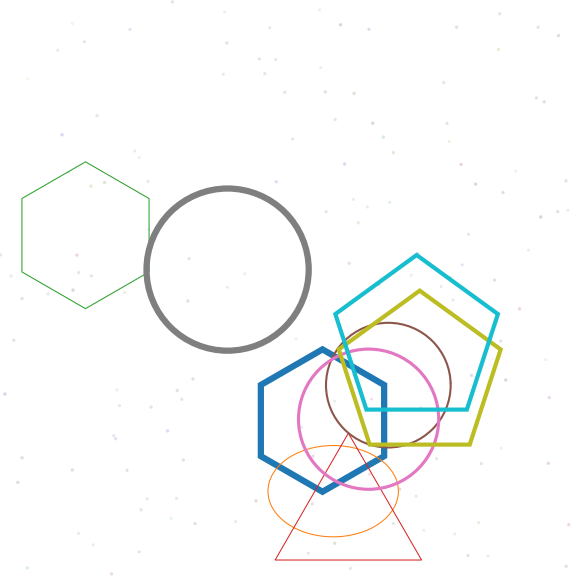[{"shape": "hexagon", "thickness": 3, "radius": 0.62, "center": [0.558, 0.271]}, {"shape": "oval", "thickness": 0.5, "radius": 0.56, "center": [0.577, 0.149]}, {"shape": "hexagon", "thickness": 0.5, "radius": 0.64, "center": [0.148, 0.592]}, {"shape": "triangle", "thickness": 0.5, "radius": 0.73, "center": [0.603, 0.103]}, {"shape": "circle", "thickness": 1, "radius": 0.54, "center": [0.672, 0.332]}, {"shape": "circle", "thickness": 1.5, "radius": 0.61, "center": [0.638, 0.273]}, {"shape": "circle", "thickness": 3, "radius": 0.7, "center": [0.394, 0.532]}, {"shape": "pentagon", "thickness": 2, "radius": 0.74, "center": [0.727, 0.348]}, {"shape": "pentagon", "thickness": 2, "radius": 0.74, "center": [0.721, 0.41]}]